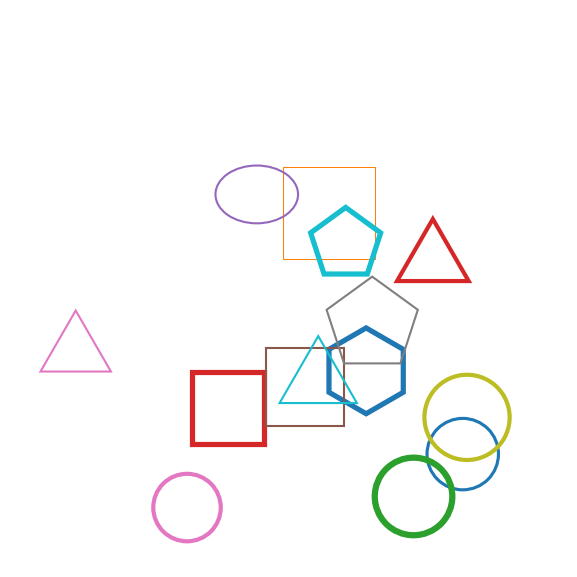[{"shape": "hexagon", "thickness": 2.5, "radius": 0.37, "center": [0.634, 0.357]}, {"shape": "circle", "thickness": 1.5, "radius": 0.31, "center": [0.801, 0.213]}, {"shape": "square", "thickness": 0.5, "radius": 0.4, "center": [0.569, 0.63]}, {"shape": "circle", "thickness": 3, "radius": 0.34, "center": [0.716, 0.139]}, {"shape": "triangle", "thickness": 2, "radius": 0.36, "center": [0.75, 0.548]}, {"shape": "square", "thickness": 2.5, "radius": 0.31, "center": [0.395, 0.292]}, {"shape": "oval", "thickness": 1, "radius": 0.36, "center": [0.445, 0.662]}, {"shape": "square", "thickness": 1, "radius": 0.34, "center": [0.528, 0.329]}, {"shape": "circle", "thickness": 2, "radius": 0.29, "center": [0.324, 0.12]}, {"shape": "triangle", "thickness": 1, "radius": 0.35, "center": [0.131, 0.391]}, {"shape": "pentagon", "thickness": 1, "radius": 0.42, "center": [0.645, 0.437]}, {"shape": "circle", "thickness": 2, "radius": 0.37, "center": [0.809, 0.276]}, {"shape": "pentagon", "thickness": 2.5, "radius": 0.32, "center": [0.599, 0.576]}, {"shape": "triangle", "thickness": 1, "radius": 0.39, "center": [0.551, 0.34]}]